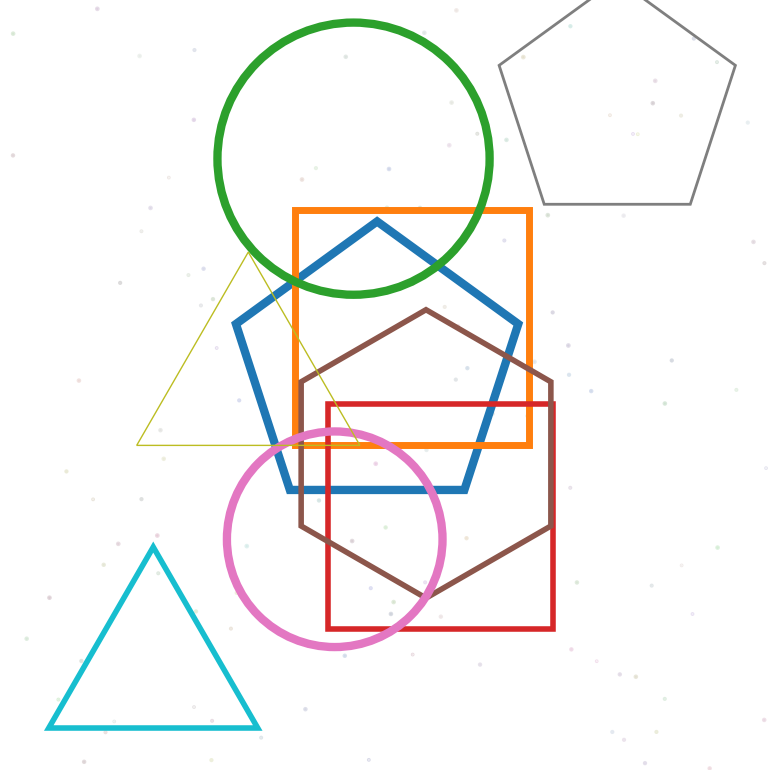[{"shape": "pentagon", "thickness": 3, "radius": 0.96, "center": [0.49, 0.52]}, {"shape": "square", "thickness": 2.5, "radius": 0.76, "center": [0.535, 0.575]}, {"shape": "circle", "thickness": 3, "radius": 0.88, "center": [0.459, 0.794]}, {"shape": "square", "thickness": 2, "radius": 0.73, "center": [0.572, 0.33]}, {"shape": "hexagon", "thickness": 2, "radius": 0.94, "center": [0.553, 0.411]}, {"shape": "circle", "thickness": 3, "radius": 0.7, "center": [0.435, 0.3]}, {"shape": "pentagon", "thickness": 1, "radius": 0.81, "center": [0.802, 0.865]}, {"shape": "triangle", "thickness": 0.5, "radius": 0.84, "center": [0.322, 0.505]}, {"shape": "triangle", "thickness": 2, "radius": 0.78, "center": [0.199, 0.133]}]